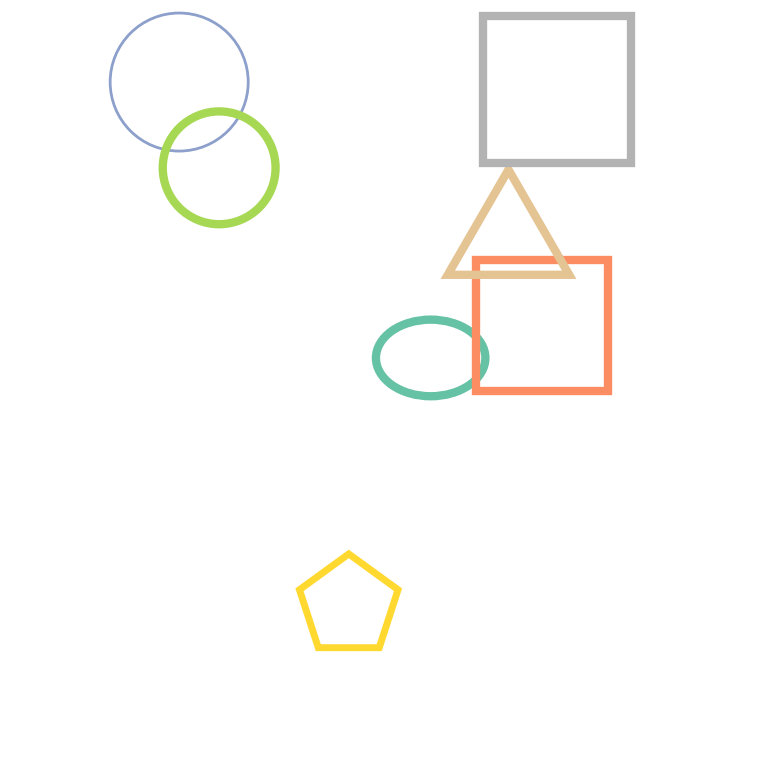[{"shape": "oval", "thickness": 3, "radius": 0.36, "center": [0.559, 0.535]}, {"shape": "square", "thickness": 3, "radius": 0.43, "center": [0.704, 0.577]}, {"shape": "circle", "thickness": 1, "radius": 0.45, "center": [0.233, 0.893]}, {"shape": "circle", "thickness": 3, "radius": 0.37, "center": [0.285, 0.782]}, {"shape": "pentagon", "thickness": 2.5, "radius": 0.34, "center": [0.453, 0.213]}, {"shape": "triangle", "thickness": 3, "radius": 0.46, "center": [0.66, 0.689]}, {"shape": "square", "thickness": 3, "radius": 0.48, "center": [0.723, 0.884]}]